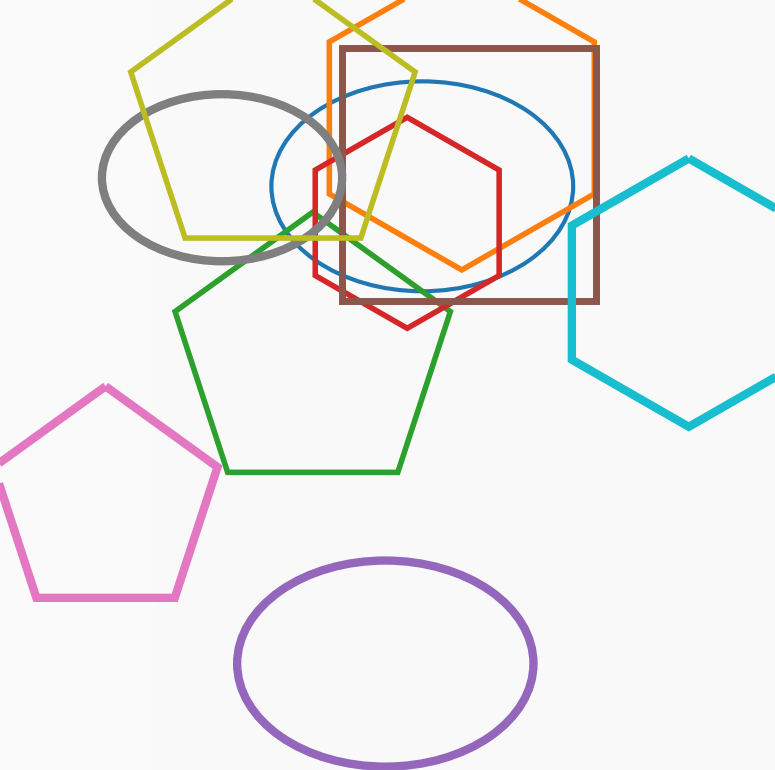[{"shape": "oval", "thickness": 1.5, "radius": 0.97, "center": [0.545, 0.758]}, {"shape": "hexagon", "thickness": 2, "radius": 0.99, "center": [0.596, 0.847]}, {"shape": "pentagon", "thickness": 2, "radius": 0.93, "center": [0.404, 0.538]}, {"shape": "hexagon", "thickness": 2, "radius": 0.69, "center": [0.525, 0.711]}, {"shape": "oval", "thickness": 3, "radius": 0.96, "center": [0.497, 0.138]}, {"shape": "square", "thickness": 2.5, "radius": 0.82, "center": [0.605, 0.774]}, {"shape": "pentagon", "thickness": 3, "radius": 0.76, "center": [0.136, 0.346]}, {"shape": "oval", "thickness": 3, "radius": 0.77, "center": [0.286, 0.769]}, {"shape": "pentagon", "thickness": 2, "radius": 0.96, "center": [0.352, 0.847]}, {"shape": "hexagon", "thickness": 3, "radius": 0.87, "center": [0.889, 0.62]}]